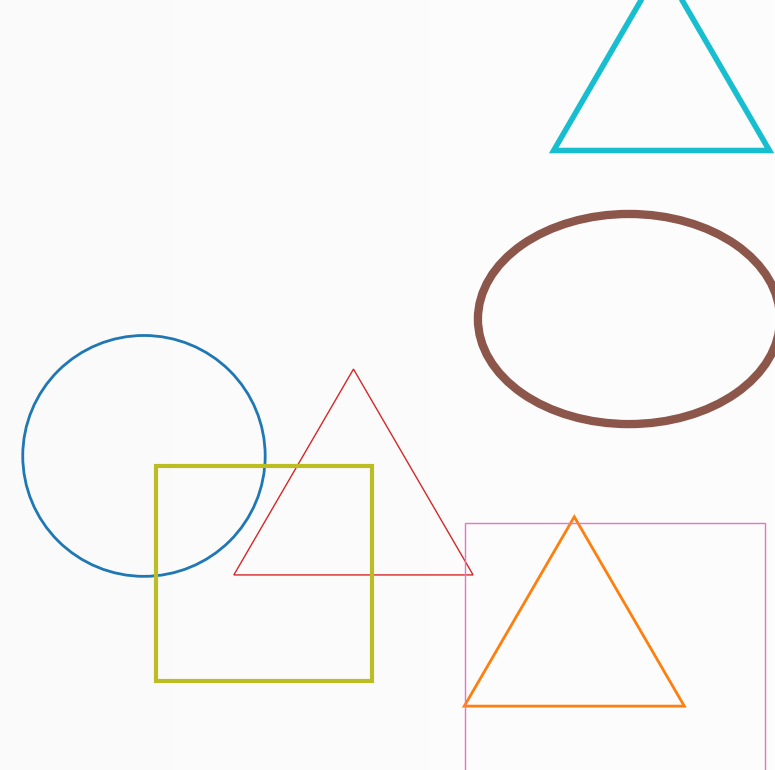[{"shape": "circle", "thickness": 1, "radius": 0.78, "center": [0.186, 0.408]}, {"shape": "triangle", "thickness": 1, "radius": 0.82, "center": [0.741, 0.165]}, {"shape": "triangle", "thickness": 0.5, "radius": 0.89, "center": [0.456, 0.342]}, {"shape": "oval", "thickness": 3, "radius": 0.97, "center": [0.812, 0.586]}, {"shape": "square", "thickness": 0.5, "radius": 0.97, "center": [0.794, 0.127]}, {"shape": "square", "thickness": 1.5, "radius": 0.7, "center": [0.341, 0.255]}, {"shape": "triangle", "thickness": 2, "radius": 0.8, "center": [0.854, 0.885]}]